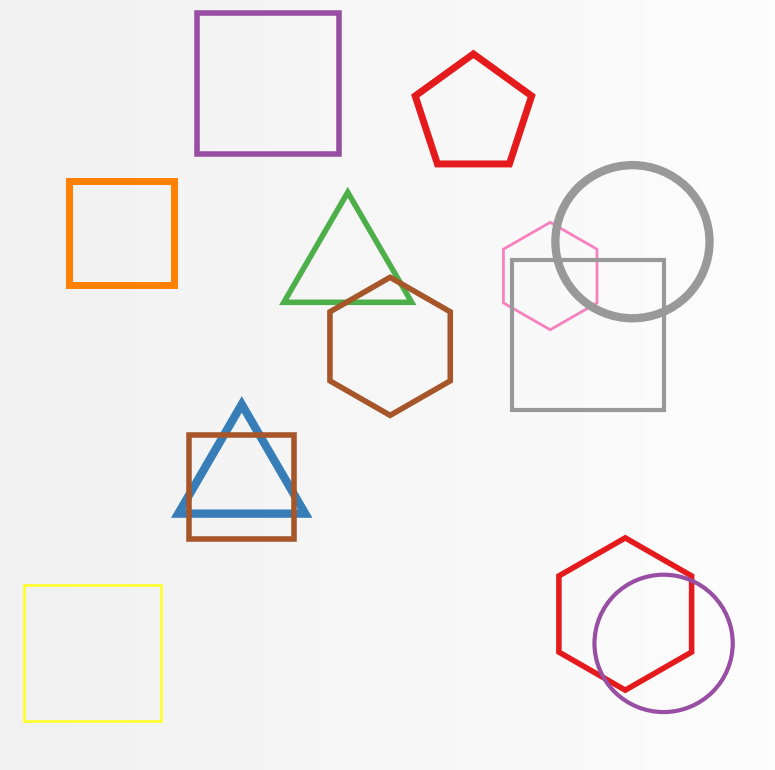[{"shape": "hexagon", "thickness": 2, "radius": 0.49, "center": [0.807, 0.203]}, {"shape": "pentagon", "thickness": 2.5, "radius": 0.39, "center": [0.611, 0.851]}, {"shape": "triangle", "thickness": 3, "radius": 0.47, "center": [0.312, 0.38]}, {"shape": "triangle", "thickness": 2, "radius": 0.48, "center": [0.449, 0.655]}, {"shape": "square", "thickness": 2, "radius": 0.46, "center": [0.346, 0.891]}, {"shape": "circle", "thickness": 1.5, "radius": 0.45, "center": [0.856, 0.164]}, {"shape": "square", "thickness": 2.5, "radius": 0.34, "center": [0.157, 0.697]}, {"shape": "square", "thickness": 1, "radius": 0.44, "center": [0.119, 0.152]}, {"shape": "hexagon", "thickness": 2, "radius": 0.45, "center": [0.503, 0.55]}, {"shape": "square", "thickness": 2, "radius": 0.34, "center": [0.312, 0.368]}, {"shape": "hexagon", "thickness": 1, "radius": 0.35, "center": [0.71, 0.641]}, {"shape": "circle", "thickness": 3, "radius": 0.5, "center": [0.816, 0.686]}, {"shape": "square", "thickness": 1.5, "radius": 0.49, "center": [0.758, 0.565]}]